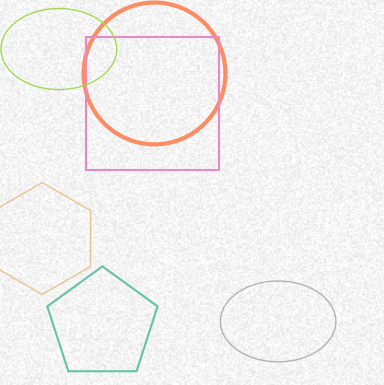[{"shape": "pentagon", "thickness": 1.5, "radius": 0.75, "center": [0.266, 0.158]}, {"shape": "circle", "thickness": 3, "radius": 0.92, "center": [0.401, 0.809]}, {"shape": "square", "thickness": 1.5, "radius": 0.86, "center": [0.397, 0.731]}, {"shape": "oval", "thickness": 1, "radius": 0.75, "center": [0.153, 0.873]}, {"shape": "hexagon", "thickness": 1, "radius": 0.73, "center": [0.109, 0.381]}, {"shape": "oval", "thickness": 1, "radius": 0.75, "center": [0.722, 0.165]}]